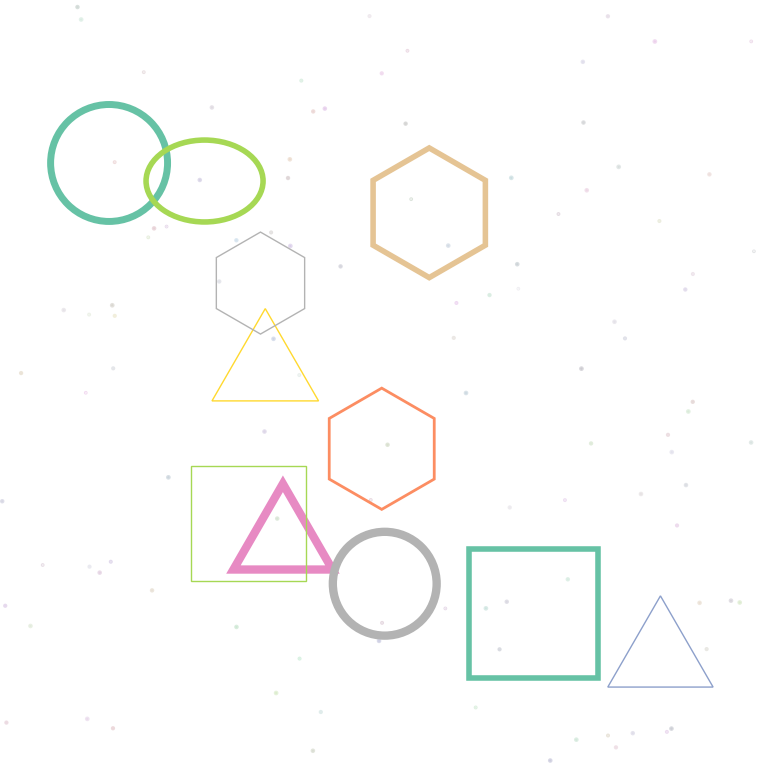[{"shape": "circle", "thickness": 2.5, "radius": 0.38, "center": [0.142, 0.788]}, {"shape": "square", "thickness": 2, "radius": 0.42, "center": [0.693, 0.203]}, {"shape": "hexagon", "thickness": 1, "radius": 0.39, "center": [0.496, 0.417]}, {"shape": "triangle", "thickness": 0.5, "radius": 0.39, "center": [0.858, 0.147]}, {"shape": "triangle", "thickness": 3, "radius": 0.37, "center": [0.367, 0.297]}, {"shape": "oval", "thickness": 2, "radius": 0.38, "center": [0.266, 0.765]}, {"shape": "square", "thickness": 0.5, "radius": 0.37, "center": [0.323, 0.32]}, {"shape": "triangle", "thickness": 0.5, "radius": 0.4, "center": [0.345, 0.519]}, {"shape": "hexagon", "thickness": 2, "radius": 0.42, "center": [0.557, 0.724]}, {"shape": "hexagon", "thickness": 0.5, "radius": 0.33, "center": [0.338, 0.632]}, {"shape": "circle", "thickness": 3, "radius": 0.34, "center": [0.5, 0.242]}]